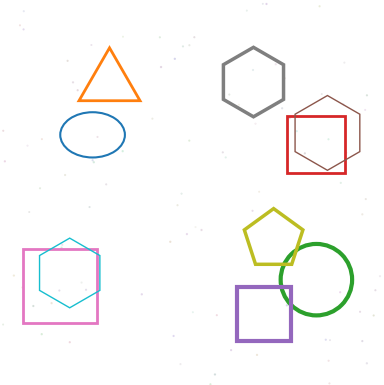[{"shape": "oval", "thickness": 1.5, "radius": 0.42, "center": [0.24, 0.65]}, {"shape": "triangle", "thickness": 2, "radius": 0.46, "center": [0.284, 0.784]}, {"shape": "circle", "thickness": 3, "radius": 0.46, "center": [0.822, 0.274]}, {"shape": "square", "thickness": 2, "radius": 0.37, "center": [0.821, 0.625]}, {"shape": "square", "thickness": 3, "radius": 0.35, "center": [0.687, 0.185]}, {"shape": "hexagon", "thickness": 1, "radius": 0.49, "center": [0.851, 0.655]}, {"shape": "square", "thickness": 2, "radius": 0.48, "center": [0.157, 0.258]}, {"shape": "hexagon", "thickness": 2.5, "radius": 0.45, "center": [0.658, 0.787]}, {"shape": "pentagon", "thickness": 2.5, "radius": 0.4, "center": [0.711, 0.378]}, {"shape": "hexagon", "thickness": 1, "radius": 0.45, "center": [0.181, 0.291]}]